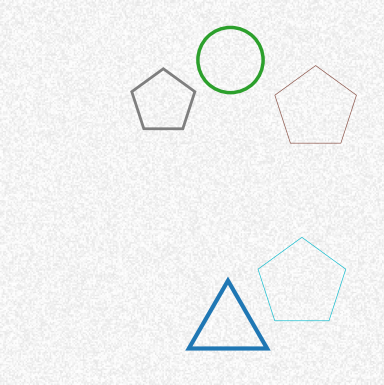[{"shape": "triangle", "thickness": 3, "radius": 0.59, "center": [0.592, 0.154]}, {"shape": "circle", "thickness": 2.5, "radius": 0.42, "center": [0.599, 0.844]}, {"shape": "pentagon", "thickness": 0.5, "radius": 0.56, "center": [0.82, 0.718]}, {"shape": "pentagon", "thickness": 2, "radius": 0.43, "center": [0.424, 0.735]}, {"shape": "pentagon", "thickness": 0.5, "radius": 0.6, "center": [0.784, 0.264]}]